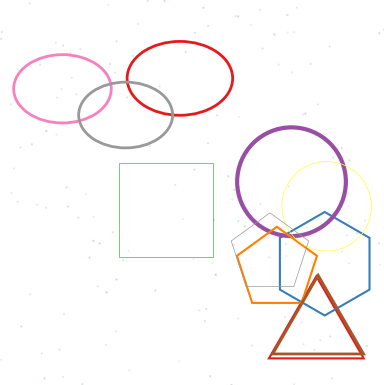[{"shape": "triangle", "thickness": 1.5, "radius": 0.71, "center": [0.822, 0.14]}, {"shape": "oval", "thickness": 2, "radius": 0.69, "center": [0.467, 0.796]}, {"shape": "hexagon", "thickness": 1.5, "radius": 0.67, "center": [0.843, 0.315]}, {"shape": "square", "thickness": 0.5, "radius": 0.61, "center": [0.43, 0.456]}, {"shape": "circle", "thickness": 3, "radius": 0.71, "center": [0.757, 0.528]}, {"shape": "pentagon", "thickness": 1.5, "radius": 0.55, "center": [0.719, 0.302]}, {"shape": "circle", "thickness": 0.5, "radius": 0.58, "center": [0.848, 0.464]}, {"shape": "triangle", "thickness": 2, "radius": 0.68, "center": [0.826, 0.149]}, {"shape": "oval", "thickness": 2, "radius": 0.63, "center": [0.162, 0.769]}, {"shape": "oval", "thickness": 2, "radius": 0.61, "center": [0.326, 0.701]}, {"shape": "pentagon", "thickness": 0.5, "radius": 0.53, "center": [0.701, 0.341]}]